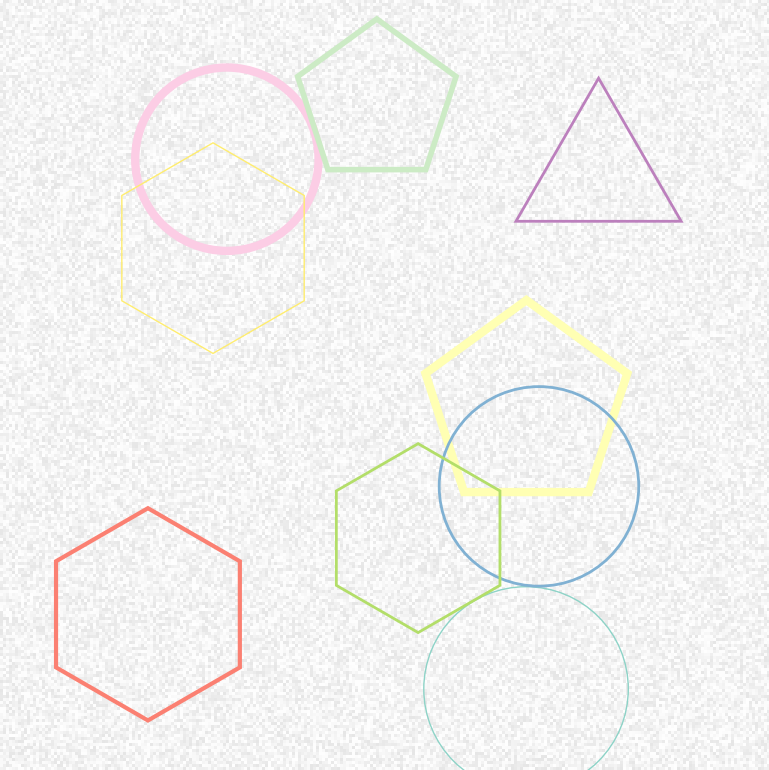[{"shape": "circle", "thickness": 0.5, "radius": 0.66, "center": [0.683, 0.105]}, {"shape": "pentagon", "thickness": 3, "radius": 0.69, "center": [0.684, 0.472]}, {"shape": "hexagon", "thickness": 1.5, "radius": 0.69, "center": [0.192, 0.202]}, {"shape": "circle", "thickness": 1, "radius": 0.65, "center": [0.7, 0.368]}, {"shape": "hexagon", "thickness": 1, "radius": 0.61, "center": [0.543, 0.301]}, {"shape": "circle", "thickness": 3, "radius": 0.6, "center": [0.295, 0.793]}, {"shape": "triangle", "thickness": 1, "radius": 0.62, "center": [0.777, 0.775]}, {"shape": "pentagon", "thickness": 2, "radius": 0.54, "center": [0.489, 0.867]}, {"shape": "hexagon", "thickness": 0.5, "radius": 0.68, "center": [0.277, 0.678]}]